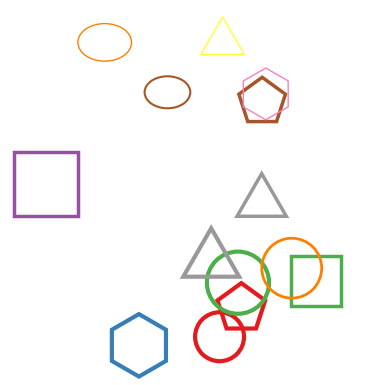[{"shape": "pentagon", "thickness": 3, "radius": 0.33, "center": [0.627, 0.199]}, {"shape": "circle", "thickness": 3, "radius": 0.32, "center": [0.57, 0.125]}, {"shape": "hexagon", "thickness": 3, "radius": 0.41, "center": [0.361, 0.103]}, {"shape": "square", "thickness": 2.5, "radius": 0.32, "center": [0.821, 0.269]}, {"shape": "circle", "thickness": 3, "radius": 0.4, "center": [0.618, 0.266]}, {"shape": "square", "thickness": 2.5, "radius": 0.41, "center": [0.12, 0.523]}, {"shape": "circle", "thickness": 2, "radius": 0.39, "center": [0.758, 0.303]}, {"shape": "oval", "thickness": 1, "radius": 0.35, "center": [0.272, 0.89]}, {"shape": "triangle", "thickness": 1, "radius": 0.32, "center": [0.578, 0.891]}, {"shape": "pentagon", "thickness": 2.5, "radius": 0.32, "center": [0.681, 0.736]}, {"shape": "oval", "thickness": 1.5, "radius": 0.3, "center": [0.435, 0.76]}, {"shape": "hexagon", "thickness": 1, "radius": 0.34, "center": [0.69, 0.756]}, {"shape": "triangle", "thickness": 3, "radius": 0.42, "center": [0.549, 0.323]}, {"shape": "triangle", "thickness": 2.5, "radius": 0.37, "center": [0.68, 0.475]}]